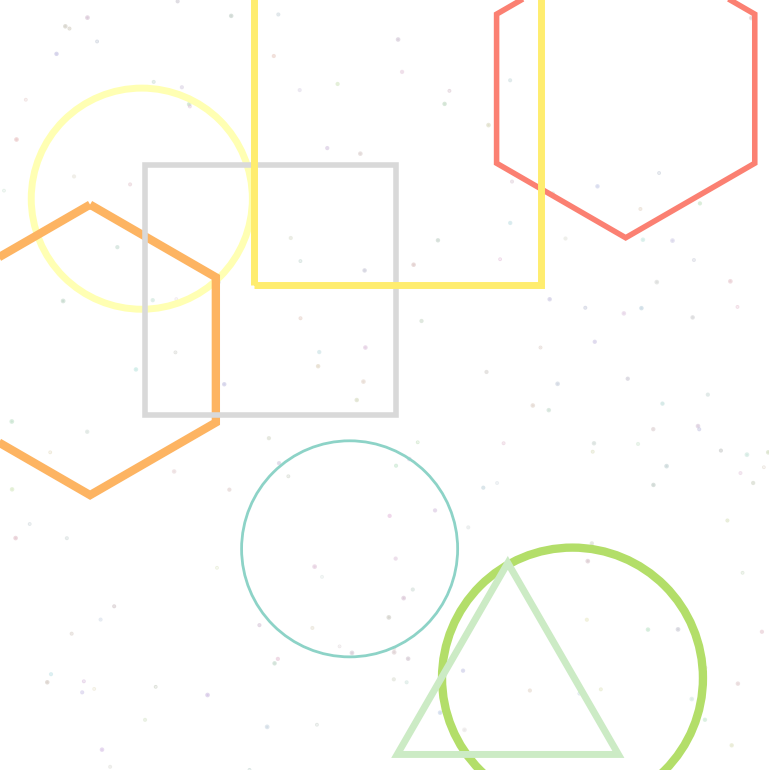[{"shape": "circle", "thickness": 1, "radius": 0.7, "center": [0.454, 0.287]}, {"shape": "circle", "thickness": 2.5, "radius": 0.72, "center": [0.184, 0.742]}, {"shape": "hexagon", "thickness": 2, "radius": 0.97, "center": [0.813, 0.885]}, {"shape": "hexagon", "thickness": 3, "radius": 0.94, "center": [0.117, 0.546]}, {"shape": "circle", "thickness": 3, "radius": 0.85, "center": [0.743, 0.119]}, {"shape": "square", "thickness": 2, "radius": 0.81, "center": [0.351, 0.624]}, {"shape": "triangle", "thickness": 2.5, "radius": 0.83, "center": [0.659, 0.103]}, {"shape": "square", "thickness": 2.5, "radius": 0.93, "center": [0.516, 0.817]}]